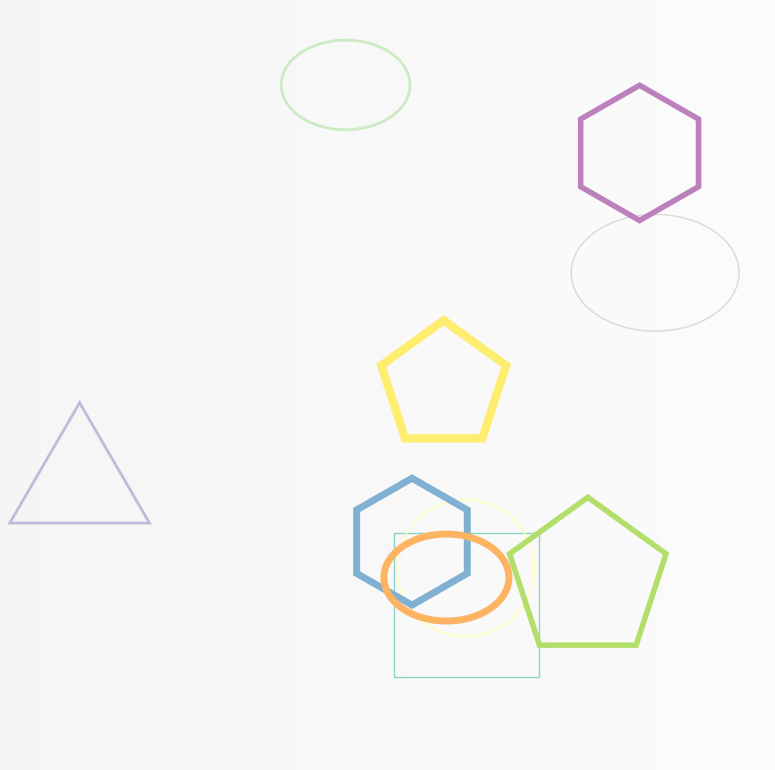[{"shape": "square", "thickness": 0.5, "radius": 0.47, "center": [0.602, 0.214]}, {"shape": "circle", "thickness": 0.5, "radius": 0.44, "center": [0.601, 0.262]}, {"shape": "triangle", "thickness": 1, "radius": 0.52, "center": [0.103, 0.373]}, {"shape": "hexagon", "thickness": 2.5, "radius": 0.41, "center": [0.532, 0.297]}, {"shape": "oval", "thickness": 2.5, "radius": 0.4, "center": [0.576, 0.25]}, {"shape": "pentagon", "thickness": 2, "radius": 0.53, "center": [0.758, 0.248]}, {"shape": "oval", "thickness": 0.5, "radius": 0.54, "center": [0.845, 0.646]}, {"shape": "hexagon", "thickness": 2, "radius": 0.44, "center": [0.825, 0.801]}, {"shape": "oval", "thickness": 1, "radius": 0.42, "center": [0.446, 0.89]}, {"shape": "pentagon", "thickness": 3, "radius": 0.42, "center": [0.573, 0.499]}]